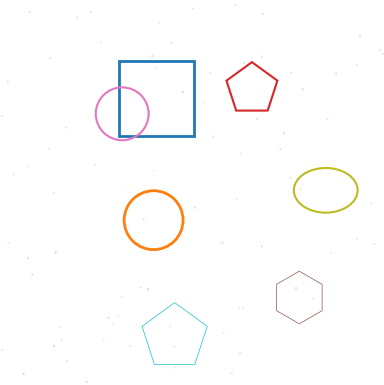[{"shape": "square", "thickness": 2, "radius": 0.49, "center": [0.407, 0.745]}, {"shape": "circle", "thickness": 2, "radius": 0.38, "center": [0.399, 0.428]}, {"shape": "pentagon", "thickness": 1.5, "radius": 0.35, "center": [0.654, 0.769]}, {"shape": "hexagon", "thickness": 0.5, "radius": 0.34, "center": [0.777, 0.227]}, {"shape": "circle", "thickness": 1.5, "radius": 0.34, "center": [0.317, 0.704]}, {"shape": "oval", "thickness": 1.5, "radius": 0.41, "center": [0.846, 0.506]}, {"shape": "pentagon", "thickness": 0.5, "radius": 0.45, "center": [0.454, 0.125]}]